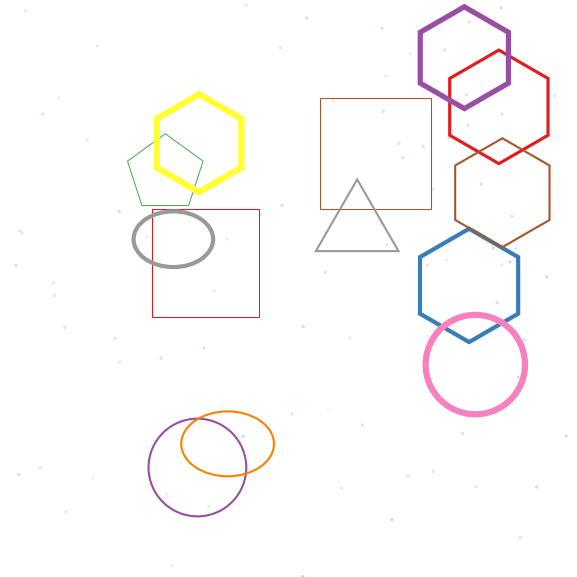[{"shape": "square", "thickness": 0.5, "radius": 0.47, "center": [0.356, 0.543]}, {"shape": "hexagon", "thickness": 1.5, "radius": 0.49, "center": [0.864, 0.814]}, {"shape": "hexagon", "thickness": 2, "radius": 0.49, "center": [0.812, 0.505]}, {"shape": "pentagon", "thickness": 0.5, "radius": 0.34, "center": [0.286, 0.699]}, {"shape": "hexagon", "thickness": 2.5, "radius": 0.44, "center": [0.804, 0.899]}, {"shape": "circle", "thickness": 1, "radius": 0.42, "center": [0.342, 0.19]}, {"shape": "oval", "thickness": 1, "radius": 0.4, "center": [0.394, 0.231]}, {"shape": "hexagon", "thickness": 3, "radius": 0.42, "center": [0.345, 0.751]}, {"shape": "hexagon", "thickness": 1, "radius": 0.47, "center": [0.87, 0.665]}, {"shape": "square", "thickness": 0.5, "radius": 0.48, "center": [0.65, 0.734]}, {"shape": "circle", "thickness": 3, "radius": 0.43, "center": [0.823, 0.368]}, {"shape": "oval", "thickness": 2, "radius": 0.34, "center": [0.3, 0.585]}, {"shape": "triangle", "thickness": 1, "radius": 0.41, "center": [0.619, 0.606]}]